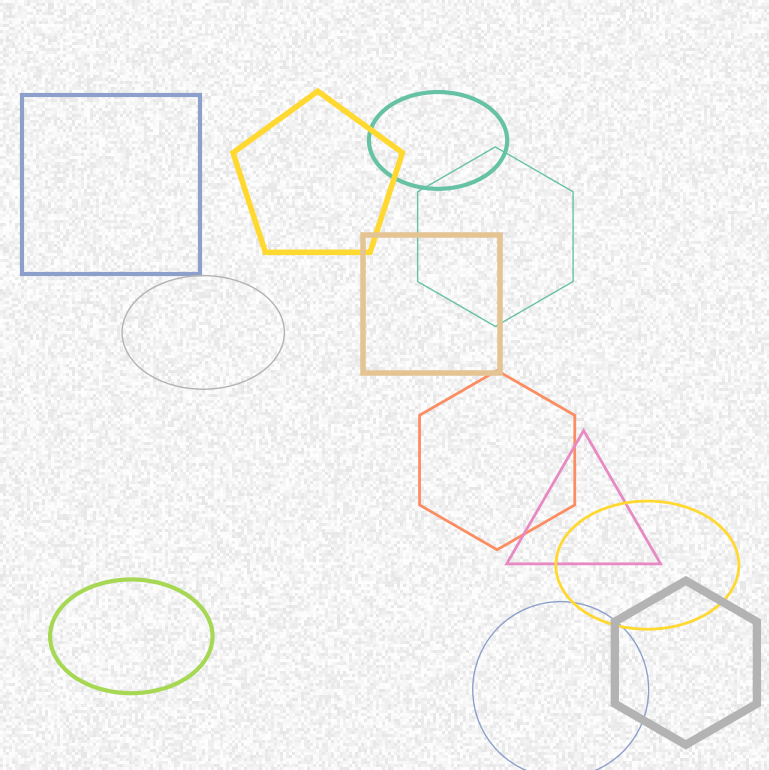[{"shape": "oval", "thickness": 1.5, "radius": 0.45, "center": [0.569, 0.818]}, {"shape": "hexagon", "thickness": 0.5, "radius": 0.58, "center": [0.643, 0.693]}, {"shape": "hexagon", "thickness": 1, "radius": 0.58, "center": [0.646, 0.402]}, {"shape": "square", "thickness": 1.5, "radius": 0.58, "center": [0.144, 0.761]}, {"shape": "circle", "thickness": 0.5, "radius": 0.57, "center": [0.728, 0.104]}, {"shape": "triangle", "thickness": 1, "radius": 0.58, "center": [0.758, 0.325]}, {"shape": "oval", "thickness": 1.5, "radius": 0.53, "center": [0.171, 0.174]}, {"shape": "oval", "thickness": 1, "radius": 0.59, "center": [0.841, 0.266]}, {"shape": "pentagon", "thickness": 2, "radius": 0.58, "center": [0.413, 0.766]}, {"shape": "square", "thickness": 2, "radius": 0.45, "center": [0.561, 0.605]}, {"shape": "hexagon", "thickness": 3, "radius": 0.53, "center": [0.891, 0.139]}, {"shape": "oval", "thickness": 0.5, "radius": 0.53, "center": [0.264, 0.568]}]